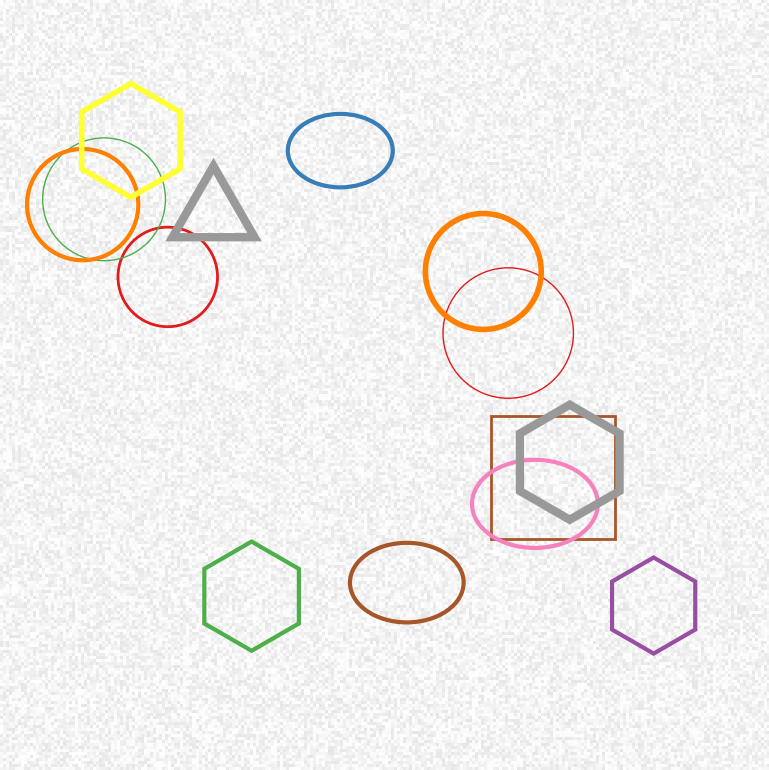[{"shape": "circle", "thickness": 1, "radius": 0.32, "center": [0.218, 0.64]}, {"shape": "circle", "thickness": 0.5, "radius": 0.42, "center": [0.66, 0.567]}, {"shape": "oval", "thickness": 1.5, "radius": 0.34, "center": [0.442, 0.804]}, {"shape": "circle", "thickness": 0.5, "radius": 0.4, "center": [0.135, 0.741]}, {"shape": "hexagon", "thickness": 1.5, "radius": 0.35, "center": [0.327, 0.226]}, {"shape": "hexagon", "thickness": 1.5, "radius": 0.31, "center": [0.849, 0.214]}, {"shape": "circle", "thickness": 1.5, "radius": 0.36, "center": [0.107, 0.734]}, {"shape": "circle", "thickness": 2, "radius": 0.38, "center": [0.628, 0.647]}, {"shape": "hexagon", "thickness": 2, "radius": 0.37, "center": [0.17, 0.818]}, {"shape": "oval", "thickness": 1.5, "radius": 0.37, "center": [0.528, 0.243]}, {"shape": "square", "thickness": 1, "radius": 0.4, "center": [0.718, 0.38]}, {"shape": "oval", "thickness": 1.5, "radius": 0.41, "center": [0.695, 0.346]}, {"shape": "triangle", "thickness": 3, "radius": 0.31, "center": [0.277, 0.723]}, {"shape": "hexagon", "thickness": 3, "radius": 0.37, "center": [0.74, 0.4]}]